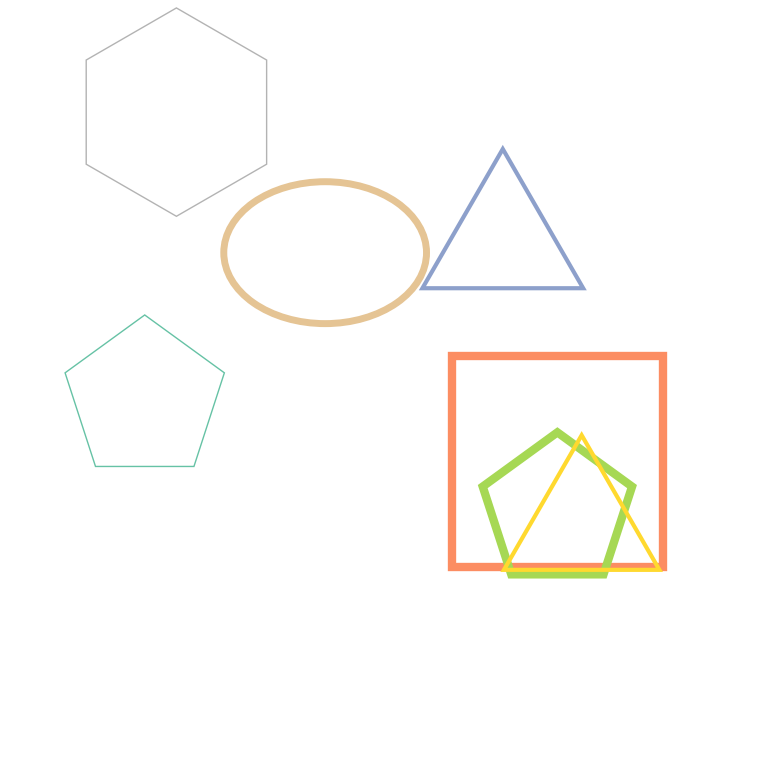[{"shape": "pentagon", "thickness": 0.5, "radius": 0.54, "center": [0.188, 0.482]}, {"shape": "square", "thickness": 3, "radius": 0.69, "center": [0.724, 0.401]}, {"shape": "triangle", "thickness": 1.5, "radius": 0.6, "center": [0.653, 0.686]}, {"shape": "pentagon", "thickness": 3, "radius": 0.51, "center": [0.724, 0.337]}, {"shape": "triangle", "thickness": 1.5, "radius": 0.58, "center": [0.755, 0.318]}, {"shape": "oval", "thickness": 2.5, "radius": 0.66, "center": [0.422, 0.672]}, {"shape": "hexagon", "thickness": 0.5, "radius": 0.68, "center": [0.229, 0.854]}]